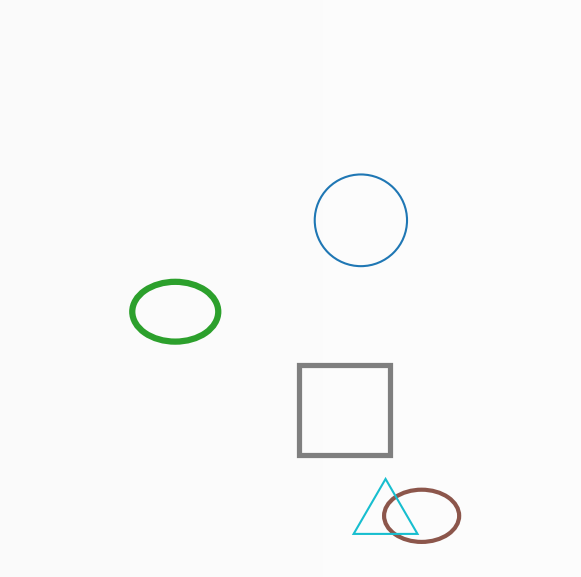[{"shape": "circle", "thickness": 1, "radius": 0.4, "center": [0.621, 0.618]}, {"shape": "oval", "thickness": 3, "radius": 0.37, "center": [0.302, 0.459]}, {"shape": "oval", "thickness": 2, "radius": 0.32, "center": [0.725, 0.106]}, {"shape": "square", "thickness": 2.5, "radius": 0.39, "center": [0.592, 0.289]}, {"shape": "triangle", "thickness": 1, "radius": 0.32, "center": [0.663, 0.106]}]